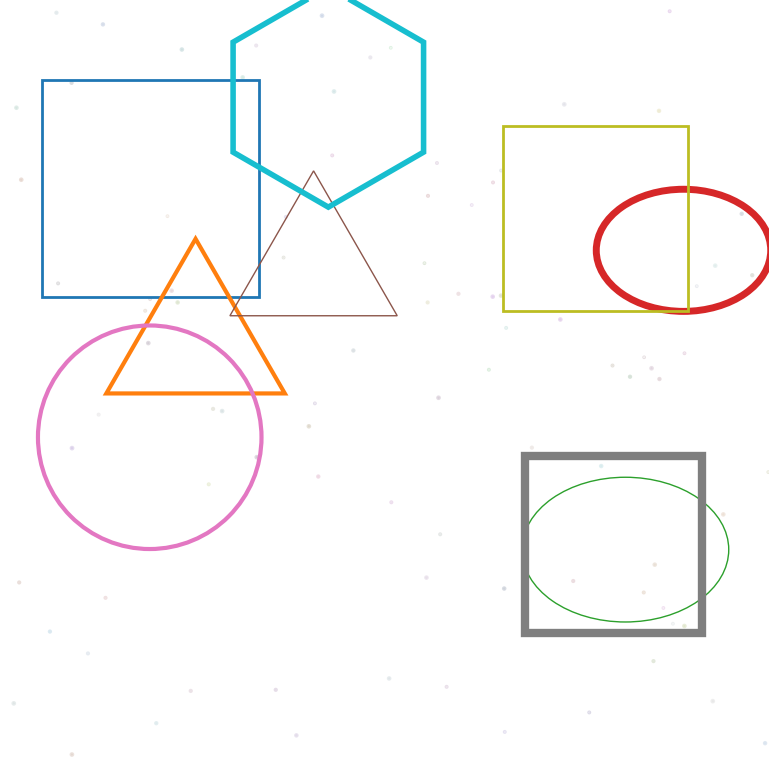[{"shape": "square", "thickness": 1, "radius": 0.7, "center": [0.196, 0.755]}, {"shape": "triangle", "thickness": 1.5, "radius": 0.67, "center": [0.254, 0.556]}, {"shape": "oval", "thickness": 0.5, "radius": 0.67, "center": [0.812, 0.286]}, {"shape": "oval", "thickness": 2.5, "radius": 0.57, "center": [0.888, 0.675]}, {"shape": "triangle", "thickness": 0.5, "radius": 0.63, "center": [0.407, 0.653]}, {"shape": "circle", "thickness": 1.5, "radius": 0.73, "center": [0.194, 0.432]}, {"shape": "square", "thickness": 3, "radius": 0.57, "center": [0.797, 0.293]}, {"shape": "square", "thickness": 1, "radius": 0.6, "center": [0.774, 0.717]}, {"shape": "hexagon", "thickness": 2, "radius": 0.71, "center": [0.426, 0.874]}]